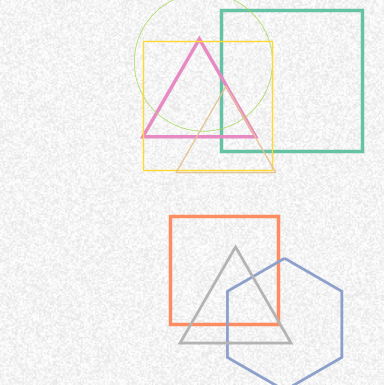[{"shape": "square", "thickness": 2.5, "radius": 0.92, "center": [0.758, 0.791]}, {"shape": "square", "thickness": 2.5, "radius": 0.71, "center": [0.582, 0.299]}, {"shape": "hexagon", "thickness": 2, "radius": 0.86, "center": [0.739, 0.158]}, {"shape": "triangle", "thickness": 2.5, "radius": 0.85, "center": [0.518, 0.73]}, {"shape": "circle", "thickness": 0.5, "radius": 0.9, "center": [0.528, 0.839]}, {"shape": "square", "thickness": 1, "radius": 0.84, "center": [0.538, 0.727]}, {"shape": "triangle", "thickness": 1, "radius": 0.75, "center": [0.587, 0.626]}, {"shape": "triangle", "thickness": 2, "radius": 0.83, "center": [0.612, 0.192]}]